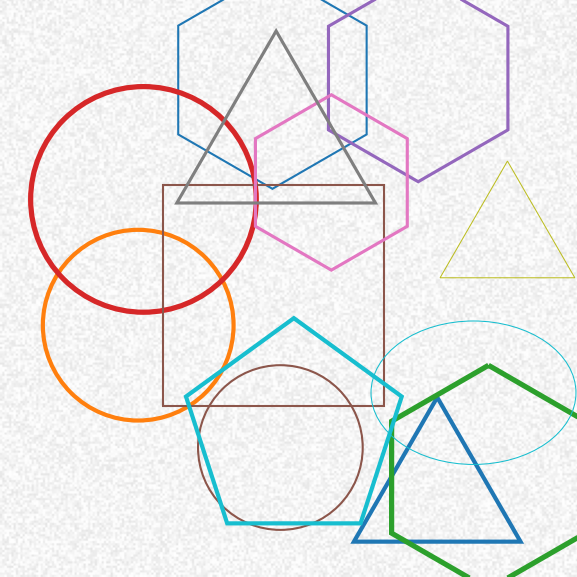[{"shape": "hexagon", "thickness": 1, "radius": 0.94, "center": [0.472, 0.861]}, {"shape": "triangle", "thickness": 2, "radius": 0.83, "center": [0.757, 0.145]}, {"shape": "circle", "thickness": 2, "radius": 0.83, "center": [0.239, 0.436]}, {"shape": "hexagon", "thickness": 2.5, "radius": 0.97, "center": [0.846, 0.173]}, {"shape": "circle", "thickness": 2.5, "radius": 0.98, "center": [0.248, 0.654]}, {"shape": "hexagon", "thickness": 1.5, "radius": 0.9, "center": [0.724, 0.864]}, {"shape": "square", "thickness": 1, "radius": 0.96, "center": [0.473, 0.488]}, {"shape": "circle", "thickness": 1, "radius": 0.71, "center": [0.485, 0.224]}, {"shape": "hexagon", "thickness": 1.5, "radius": 0.76, "center": [0.574, 0.683]}, {"shape": "triangle", "thickness": 1.5, "radius": 0.99, "center": [0.478, 0.747]}, {"shape": "triangle", "thickness": 0.5, "radius": 0.67, "center": [0.879, 0.585]}, {"shape": "pentagon", "thickness": 2, "radius": 0.98, "center": [0.509, 0.252]}, {"shape": "oval", "thickness": 0.5, "radius": 0.89, "center": [0.82, 0.319]}]